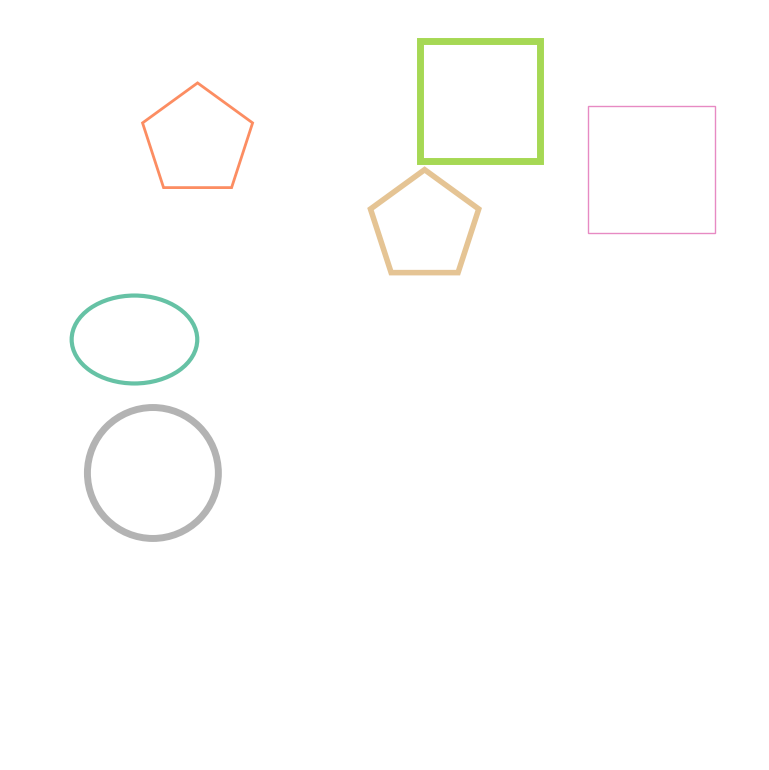[{"shape": "oval", "thickness": 1.5, "radius": 0.41, "center": [0.175, 0.559]}, {"shape": "pentagon", "thickness": 1, "radius": 0.38, "center": [0.257, 0.817]}, {"shape": "square", "thickness": 0.5, "radius": 0.41, "center": [0.846, 0.78]}, {"shape": "square", "thickness": 2.5, "radius": 0.39, "center": [0.624, 0.869]}, {"shape": "pentagon", "thickness": 2, "radius": 0.37, "center": [0.551, 0.706]}, {"shape": "circle", "thickness": 2.5, "radius": 0.43, "center": [0.199, 0.386]}]